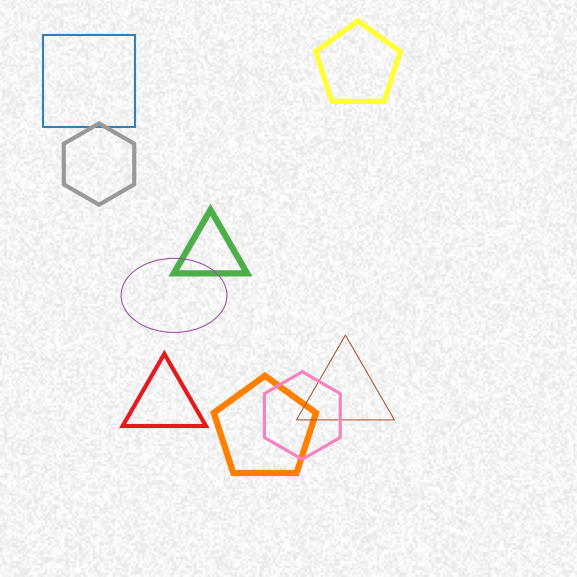[{"shape": "triangle", "thickness": 2, "radius": 0.42, "center": [0.285, 0.303]}, {"shape": "square", "thickness": 1, "radius": 0.4, "center": [0.154, 0.858]}, {"shape": "triangle", "thickness": 3, "radius": 0.37, "center": [0.364, 0.562]}, {"shape": "oval", "thickness": 0.5, "radius": 0.46, "center": [0.301, 0.488]}, {"shape": "pentagon", "thickness": 3, "radius": 0.47, "center": [0.459, 0.255]}, {"shape": "pentagon", "thickness": 2.5, "radius": 0.39, "center": [0.62, 0.886]}, {"shape": "triangle", "thickness": 0.5, "radius": 0.49, "center": [0.598, 0.321]}, {"shape": "hexagon", "thickness": 1.5, "radius": 0.38, "center": [0.524, 0.28]}, {"shape": "hexagon", "thickness": 2, "radius": 0.35, "center": [0.171, 0.715]}]